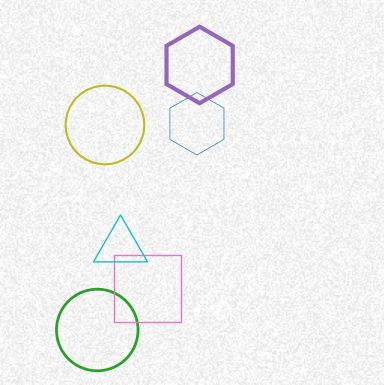[{"shape": "hexagon", "thickness": 0.5, "radius": 0.41, "center": [0.512, 0.679]}, {"shape": "circle", "thickness": 2, "radius": 0.53, "center": [0.253, 0.143]}, {"shape": "hexagon", "thickness": 3, "radius": 0.5, "center": [0.519, 0.831]}, {"shape": "square", "thickness": 1, "radius": 0.43, "center": [0.384, 0.25]}, {"shape": "circle", "thickness": 1.5, "radius": 0.51, "center": [0.273, 0.675]}, {"shape": "triangle", "thickness": 1, "radius": 0.41, "center": [0.313, 0.36]}]